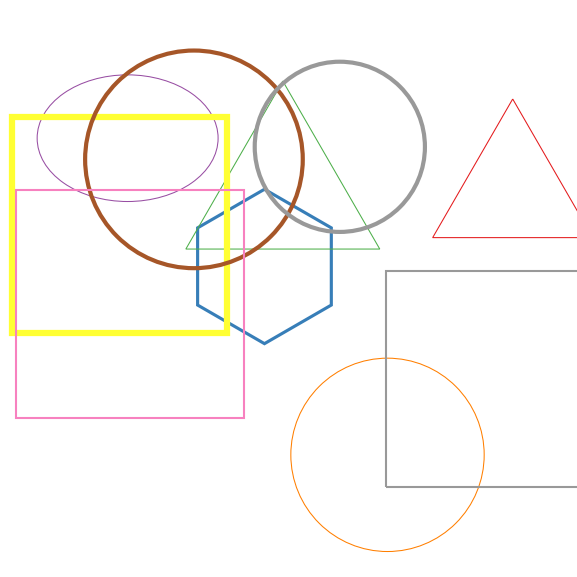[{"shape": "triangle", "thickness": 0.5, "radius": 0.8, "center": [0.888, 0.668]}, {"shape": "hexagon", "thickness": 1.5, "radius": 0.67, "center": [0.458, 0.538]}, {"shape": "triangle", "thickness": 0.5, "radius": 0.97, "center": [0.49, 0.665]}, {"shape": "oval", "thickness": 0.5, "radius": 0.78, "center": [0.221, 0.76]}, {"shape": "circle", "thickness": 0.5, "radius": 0.84, "center": [0.671, 0.212]}, {"shape": "square", "thickness": 3, "radius": 0.93, "center": [0.207, 0.609]}, {"shape": "circle", "thickness": 2, "radius": 0.94, "center": [0.336, 0.723]}, {"shape": "square", "thickness": 1, "radius": 0.99, "center": [0.225, 0.473]}, {"shape": "square", "thickness": 1, "radius": 0.93, "center": [0.855, 0.343]}, {"shape": "circle", "thickness": 2, "radius": 0.74, "center": [0.588, 0.745]}]